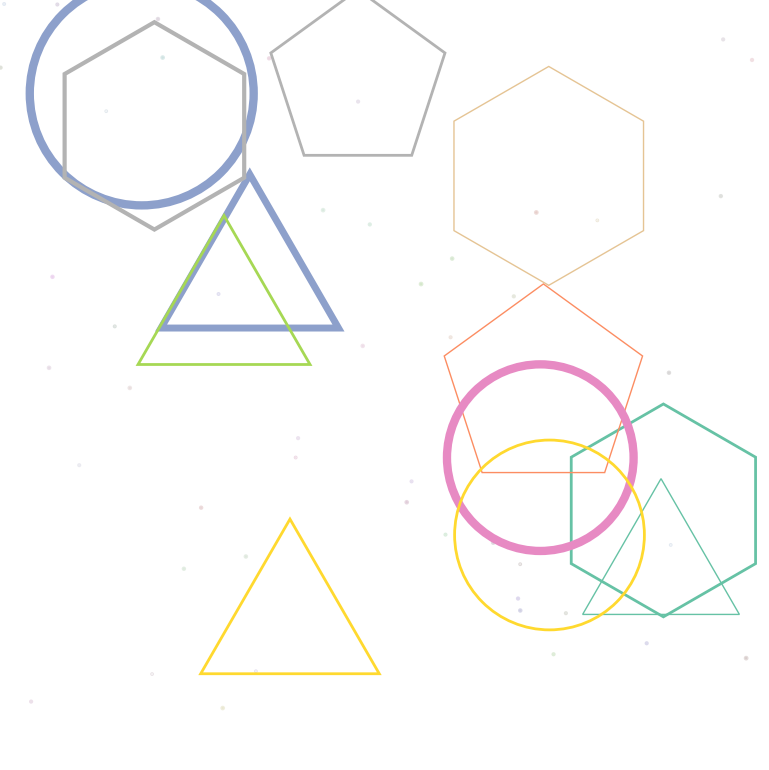[{"shape": "triangle", "thickness": 0.5, "radius": 0.59, "center": [0.858, 0.261]}, {"shape": "hexagon", "thickness": 1, "radius": 0.69, "center": [0.862, 0.337]}, {"shape": "pentagon", "thickness": 0.5, "radius": 0.68, "center": [0.706, 0.496]}, {"shape": "triangle", "thickness": 2.5, "radius": 0.67, "center": [0.324, 0.641]}, {"shape": "circle", "thickness": 3, "radius": 0.73, "center": [0.184, 0.879]}, {"shape": "circle", "thickness": 3, "radius": 0.61, "center": [0.702, 0.406]}, {"shape": "triangle", "thickness": 1, "radius": 0.64, "center": [0.291, 0.591]}, {"shape": "triangle", "thickness": 1, "radius": 0.67, "center": [0.377, 0.192]}, {"shape": "circle", "thickness": 1, "radius": 0.62, "center": [0.714, 0.305]}, {"shape": "hexagon", "thickness": 0.5, "radius": 0.71, "center": [0.713, 0.772]}, {"shape": "pentagon", "thickness": 1, "radius": 0.59, "center": [0.465, 0.894]}, {"shape": "hexagon", "thickness": 1.5, "radius": 0.67, "center": [0.201, 0.837]}]